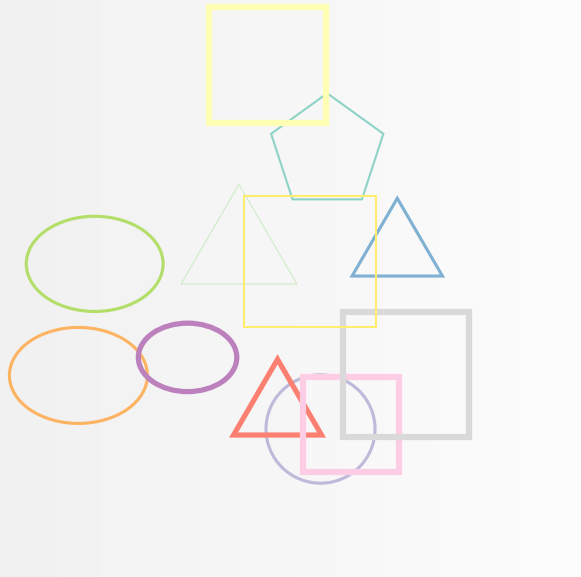[{"shape": "pentagon", "thickness": 1, "radius": 0.51, "center": [0.563, 0.736]}, {"shape": "square", "thickness": 3, "radius": 0.5, "center": [0.46, 0.886]}, {"shape": "circle", "thickness": 1.5, "radius": 0.47, "center": [0.551, 0.256]}, {"shape": "triangle", "thickness": 2.5, "radius": 0.44, "center": [0.477, 0.29]}, {"shape": "triangle", "thickness": 1.5, "radius": 0.45, "center": [0.683, 0.566]}, {"shape": "oval", "thickness": 1.5, "radius": 0.59, "center": [0.135, 0.349]}, {"shape": "oval", "thickness": 1.5, "radius": 0.59, "center": [0.163, 0.542]}, {"shape": "square", "thickness": 3, "radius": 0.41, "center": [0.604, 0.264]}, {"shape": "square", "thickness": 3, "radius": 0.54, "center": [0.698, 0.351]}, {"shape": "oval", "thickness": 2.5, "radius": 0.42, "center": [0.323, 0.38]}, {"shape": "triangle", "thickness": 0.5, "radius": 0.58, "center": [0.411, 0.565]}, {"shape": "square", "thickness": 1, "radius": 0.57, "center": [0.533, 0.546]}]